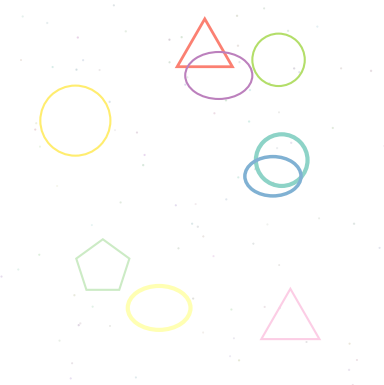[{"shape": "circle", "thickness": 3, "radius": 0.34, "center": [0.732, 0.584]}, {"shape": "oval", "thickness": 3, "radius": 0.41, "center": [0.413, 0.2]}, {"shape": "triangle", "thickness": 2, "radius": 0.41, "center": [0.532, 0.868]}, {"shape": "oval", "thickness": 2.5, "radius": 0.36, "center": [0.709, 0.542]}, {"shape": "circle", "thickness": 1.5, "radius": 0.34, "center": [0.724, 0.845]}, {"shape": "triangle", "thickness": 1.5, "radius": 0.44, "center": [0.754, 0.163]}, {"shape": "oval", "thickness": 1.5, "radius": 0.44, "center": [0.568, 0.804]}, {"shape": "pentagon", "thickness": 1.5, "radius": 0.36, "center": [0.267, 0.306]}, {"shape": "circle", "thickness": 1.5, "radius": 0.46, "center": [0.196, 0.687]}]